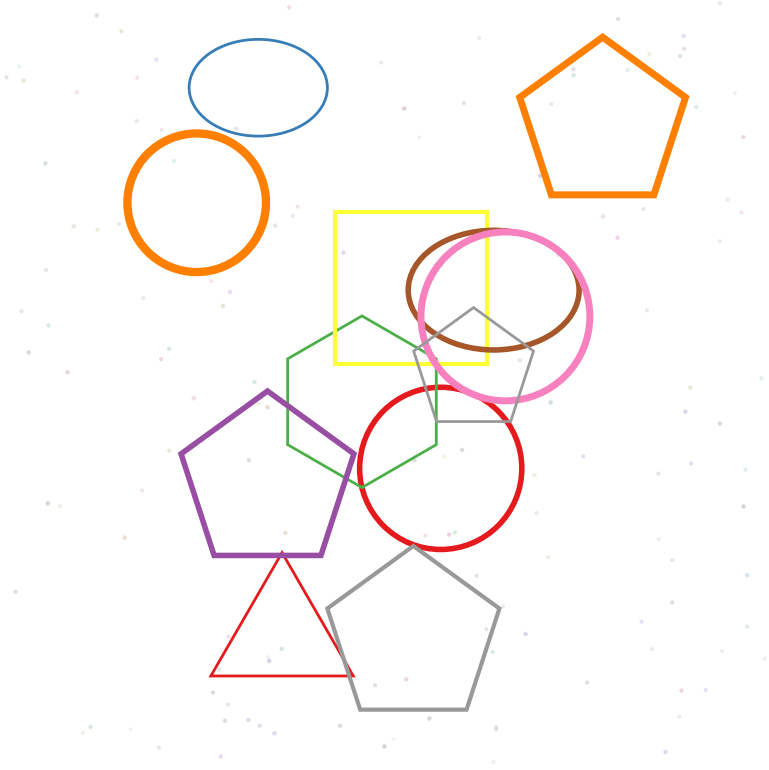[{"shape": "triangle", "thickness": 1, "radius": 0.53, "center": [0.366, 0.176]}, {"shape": "circle", "thickness": 2, "radius": 0.53, "center": [0.572, 0.392]}, {"shape": "oval", "thickness": 1, "radius": 0.45, "center": [0.335, 0.886]}, {"shape": "hexagon", "thickness": 1, "radius": 0.56, "center": [0.47, 0.478]}, {"shape": "pentagon", "thickness": 2, "radius": 0.59, "center": [0.347, 0.374]}, {"shape": "pentagon", "thickness": 2.5, "radius": 0.57, "center": [0.783, 0.839]}, {"shape": "circle", "thickness": 3, "radius": 0.45, "center": [0.255, 0.737]}, {"shape": "square", "thickness": 1.5, "radius": 0.49, "center": [0.534, 0.627]}, {"shape": "oval", "thickness": 2, "radius": 0.55, "center": [0.641, 0.623]}, {"shape": "circle", "thickness": 2.5, "radius": 0.55, "center": [0.656, 0.589]}, {"shape": "pentagon", "thickness": 1, "radius": 0.41, "center": [0.615, 0.519]}, {"shape": "pentagon", "thickness": 1.5, "radius": 0.59, "center": [0.537, 0.173]}]